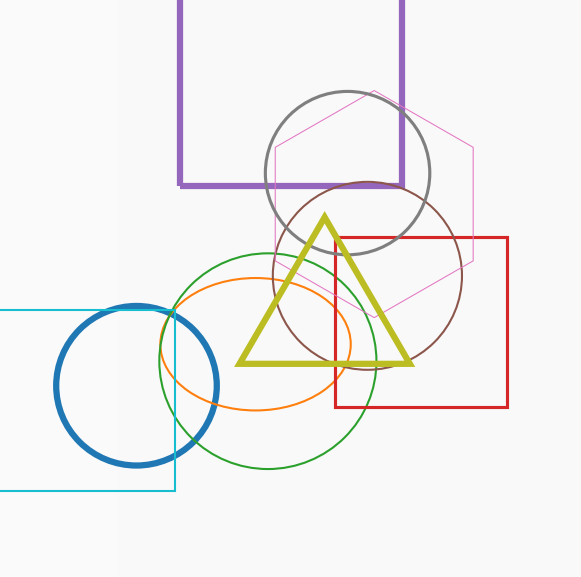[{"shape": "circle", "thickness": 3, "radius": 0.69, "center": [0.235, 0.331]}, {"shape": "oval", "thickness": 1, "radius": 0.82, "center": [0.44, 0.403]}, {"shape": "circle", "thickness": 1, "radius": 0.93, "center": [0.461, 0.374]}, {"shape": "square", "thickness": 1.5, "radius": 0.74, "center": [0.724, 0.441]}, {"shape": "square", "thickness": 3, "radius": 0.96, "center": [0.501, 0.869]}, {"shape": "circle", "thickness": 1, "radius": 0.81, "center": [0.632, 0.522]}, {"shape": "hexagon", "thickness": 0.5, "radius": 0.98, "center": [0.644, 0.646]}, {"shape": "circle", "thickness": 1.5, "radius": 0.71, "center": [0.598, 0.699]}, {"shape": "triangle", "thickness": 3, "radius": 0.85, "center": [0.559, 0.454]}, {"shape": "square", "thickness": 1, "radius": 0.78, "center": [0.145, 0.305]}]